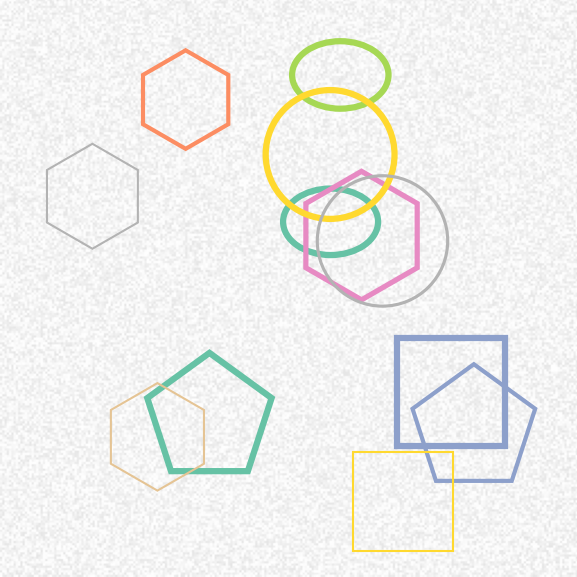[{"shape": "oval", "thickness": 3, "radius": 0.41, "center": [0.572, 0.615]}, {"shape": "pentagon", "thickness": 3, "radius": 0.57, "center": [0.363, 0.275]}, {"shape": "hexagon", "thickness": 2, "radius": 0.43, "center": [0.321, 0.827]}, {"shape": "pentagon", "thickness": 2, "radius": 0.56, "center": [0.821, 0.257]}, {"shape": "square", "thickness": 3, "radius": 0.47, "center": [0.781, 0.32]}, {"shape": "hexagon", "thickness": 2.5, "radius": 0.56, "center": [0.626, 0.591]}, {"shape": "oval", "thickness": 3, "radius": 0.42, "center": [0.589, 0.869]}, {"shape": "circle", "thickness": 3, "radius": 0.56, "center": [0.572, 0.732]}, {"shape": "square", "thickness": 1, "radius": 0.43, "center": [0.698, 0.131]}, {"shape": "hexagon", "thickness": 1, "radius": 0.47, "center": [0.273, 0.243]}, {"shape": "circle", "thickness": 1.5, "radius": 0.56, "center": [0.662, 0.582]}, {"shape": "hexagon", "thickness": 1, "radius": 0.45, "center": [0.16, 0.659]}]